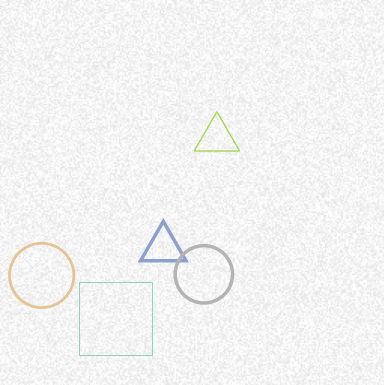[{"shape": "square", "thickness": 0.5, "radius": 0.48, "center": [0.3, 0.172]}, {"shape": "triangle", "thickness": 2.5, "radius": 0.34, "center": [0.424, 0.357]}, {"shape": "triangle", "thickness": 1, "radius": 0.34, "center": [0.563, 0.642]}, {"shape": "circle", "thickness": 2, "radius": 0.42, "center": [0.108, 0.285]}, {"shape": "circle", "thickness": 2.5, "radius": 0.37, "center": [0.53, 0.287]}]